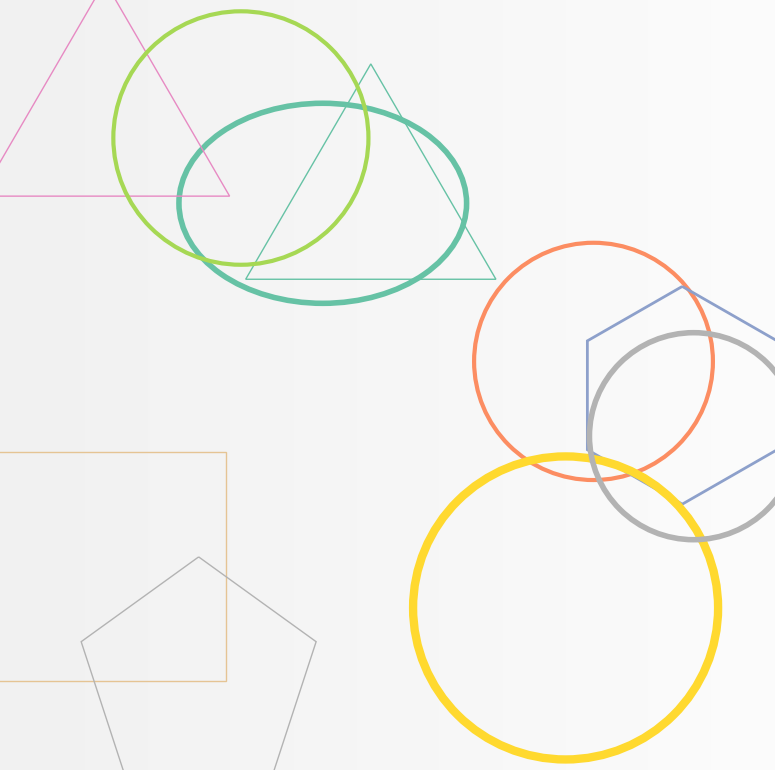[{"shape": "triangle", "thickness": 0.5, "radius": 0.93, "center": [0.478, 0.731]}, {"shape": "oval", "thickness": 2, "radius": 0.93, "center": [0.416, 0.736]}, {"shape": "circle", "thickness": 1.5, "radius": 0.77, "center": [0.766, 0.531]}, {"shape": "hexagon", "thickness": 1, "radius": 0.71, "center": [0.88, 0.487]}, {"shape": "triangle", "thickness": 0.5, "radius": 0.93, "center": [0.135, 0.838]}, {"shape": "circle", "thickness": 1.5, "radius": 0.82, "center": [0.311, 0.821]}, {"shape": "circle", "thickness": 3, "radius": 0.98, "center": [0.73, 0.21]}, {"shape": "square", "thickness": 0.5, "radius": 0.75, "center": [0.142, 0.264]}, {"shape": "circle", "thickness": 2, "radius": 0.67, "center": [0.895, 0.434]}, {"shape": "pentagon", "thickness": 0.5, "radius": 0.8, "center": [0.256, 0.117]}]